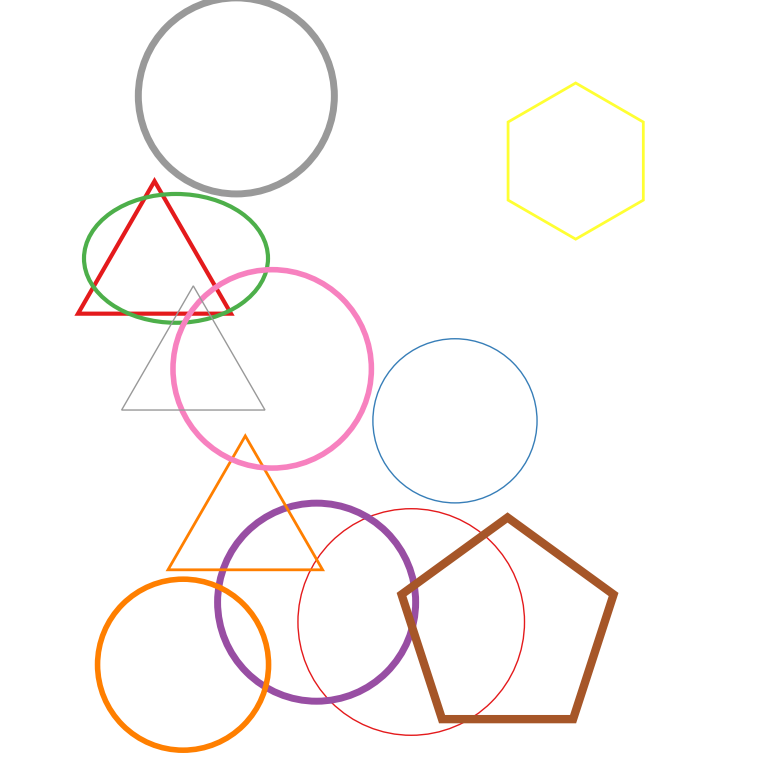[{"shape": "triangle", "thickness": 1.5, "radius": 0.57, "center": [0.201, 0.65]}, {"shape": "circle", "thickness": 0.5, "radius": 0.74, "center": [0.534, 0.192]}, {"shape": "circle", "thickness": 0.5, "radius": 0.53, "center": [0.591, 0.453]}, {"shape": "oval", "thickness": 1.5, "radius": 0.6, "center": [0.229, 0.664]}, {"shape": "circle", "thickness": 2.5, "radius": 0.64, "center": [0.411, 0.218]}, {"shape": "triangle", "thickness": 1, "radius": 0.58, "center": [0.319, 0.318]}, {"shape": "circle", "thickness": 2, "radius": 0.56, "center": [0.238, 0.137]}, {"shape": "hexagon", "thickness": 1, "radius": 0.51, "center": [0.748, 0.791]}, {"shape": "pentagon", "thickness": 3, "radius": 0.72, "center": [0.659, 0.183]}, {"shape": "circle", "thickness": 2, "radius": 0.64, "center": [0.353, 0.521]}, {"shape": "circle", "thickness": 2.5, "radius": 0.64, "center": [0.307, 0.875]}, {"shape": "triangle", "thickness": 0.5, "radius": 0.54, "center": [0.251, 0.521]}]